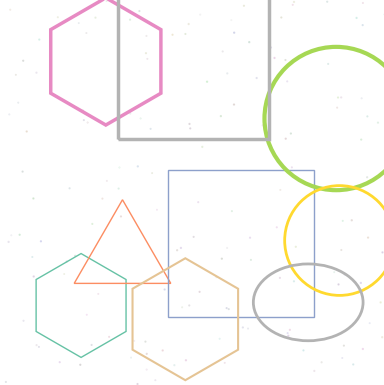[{"shape": "hexagon", "thickness": 1, "radius": 0.67, "center": [0.211, 0.207]}, {"shape": "triangle", "thickness": 1, "radius": 0.72, "center": [0.318, 0.336]}, {"shape": "square", "thickness": 1, "radius": 0.95, "center": [0.625, 0.367]}, {"shape": "hexagon", "thickness": 2.5, "radius": 0.83, "center": [0.275, 0.84]}, {"shape": "circle", "thickness": 3, "radius": 0.93, "center": [0.873, 0.692]}, {"shape": "circle", "thickness": 2, "radius": 0.71, "center": [0.882, 0.375]}, {"shape": "hexagon", "thickness": 1.5, "radius": 0.79, "center": [0.481, 0.171]}, {"shape": "oval", "thickness": 2, "radius": 0.71, "center": [0.801, 0.215]}, {"shape": "square", "thickness": 2.5, "radius": 0.98, "center": [0.502, 0.834]}]